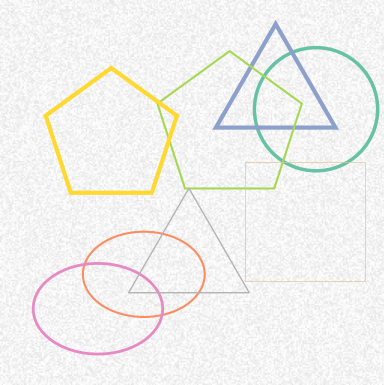[{"shape": "circle", "thickness": 2.5, "radius": 0.8, "center": [0.821, 0.716]}, {"shape": "oval", "thickness": 1.5, "radius": 0.79, "center": [0.373, 0.287]}, {"shape": "triangle", "thickness": 3, "radius": 0.9, "center": [0.716, 0.758]}, {"shape": "oval", "thickness": 2, "radius": 0.84, "center": [0.254, 0.198]}, {"shape": "pentagon", "thickness": 1.5, "radius": 0.99, "center": [0.596, 0.67]}, {"shape": "pentagon", "thickness": 3, "radius": 0.9, "center": [0.289, 0.644]}, {"shape": "square", "thickness": 0.5, "radius": 0.77, "center": [0.792, 0.424]}, {"shape": "triangle", "thickness": 1, "radius": 0.9, "center": [0.491, 0.33]}]